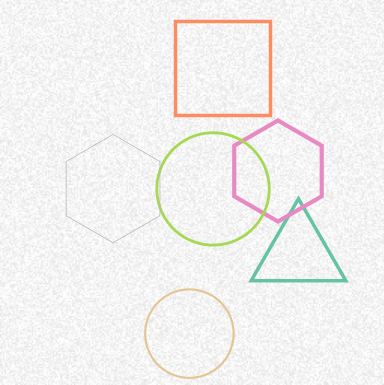[{"shape": "triangle", "thickness": 2.5, "radius": 0.71, "center": [0.775, 0.342]}, {"shape": "square", "thickness": 2.5, "radius": 0.61, "center": [0.577, 0.823]}, {"shape": "hexagon", "thickness": 3, "radius": 0.66, "center": [0.722, 0.556]}, {"shape": "circle", "thickness": 2, "radius": 0.73, "center": [0.553, 0.509]}, {"shape": "circle", "thickness": 1.5, "radius": 0.57, "center": [0.492, 0.133]}, {"shape": "hexagon", "thickness": 0.5, "radius": 0.7, "center": [0.294, 0.51]}]